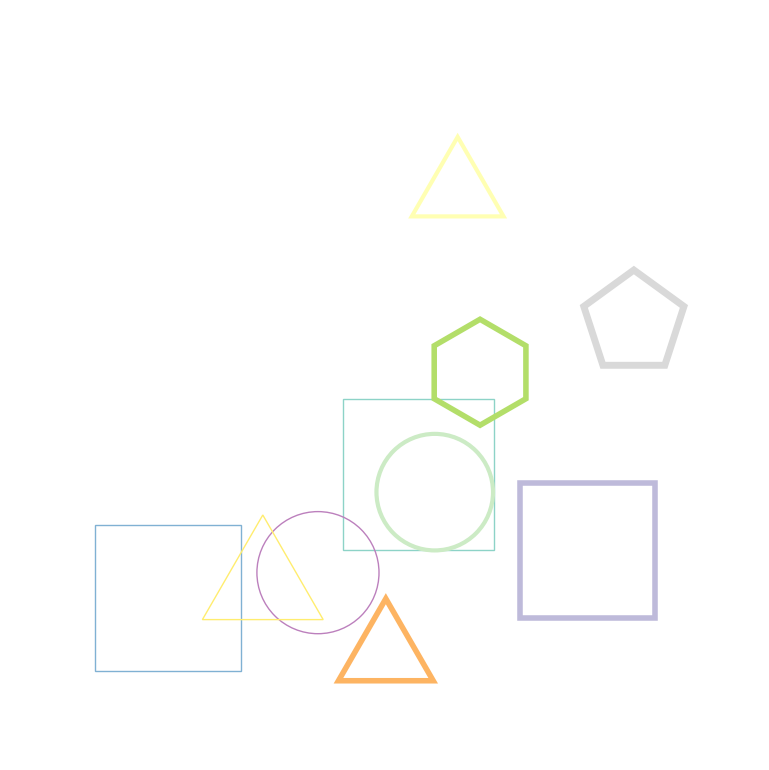[{"shape": "square", "thickness": 0.5, "radius": 0.49, "center": [0.544, 0.384]}, {"shape": "triangle", "thickness": 1.5, "radius": 0.34, "center": [0.594, 0.753]}, {"shape": "square", "thickness": 2, "radius": 0.44, "center": [0.763, 0.285]}, {"shape": "square", "thickness": 0.5, "radius": 0.47, "center": [0.219, 0.224]}, {"shape": "triangle", "thickness": 2, "radius": 0.36, "center": [0.501, 0.151]}, {"shape": "hexagon", "thickness": 2, "radius": 0.34, "center": [0.623, 0.517]}, {"shape": "pentagon", "thickness": 2.5, "radius": 0.34, "center": [0.823, 0.581]}, {"shape": "circle", "thickness": 0.5, "radius": 0.4, "center": [0.413, 0.256]}, {"shape": "circle", "thickness": 1.5, "radius": 0.38, "center": [0.565, 0.361]}, {"shape": "triangle", "thickness": 0.5, "radius": 0.45, "center": [0.341, 0.241]}]